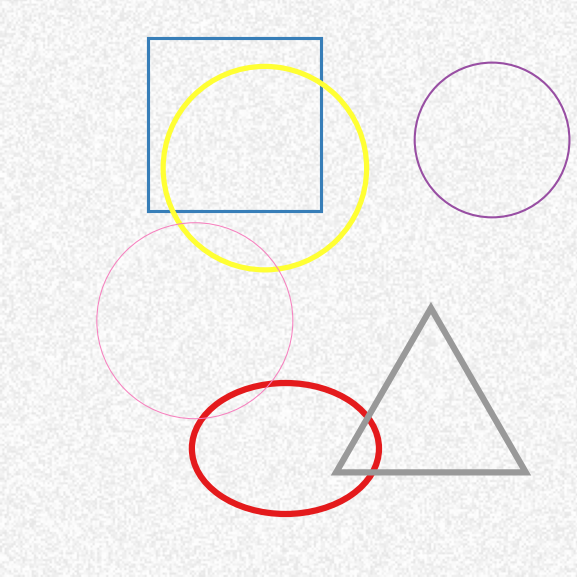[{"shape": "oval", "thickness": 3, "radius": 0.81, "center": [0.494, 0.223]}, {"shape": "square", "thickness": 1.5, "radius": 0.75, "center": [0.406, 0.783]}, {"shape": "circle", "thickness": 1, "radius": 0.67, "center": [0.852, 0.757]}, {"shape": "circle", "thickness": 2.5, "radius": 0.88, "center": [0.459, 0.708]}, {"shape": "circle", "thickness": 0.5, "radius": 0.85, "center": [0.337, 0.444]}, {"shape": "triangle", "thickness": 3, "radius": 0.95, "center": [0.746, 0.276]}]